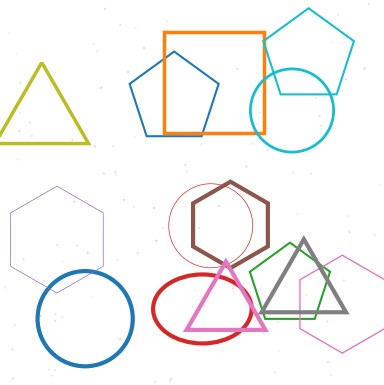[{"shape": "circle", "thickness": 3, "radius": 0.62, "center": [0.221, 0.172]}, {"shape": "pentagon", "thickness": 1.5, "radius": 0.61, "center": [0.452, 0.745]}, {"shape": "square", "thickness": 2.5, "radius": 0.66, "center": [0.556, 0.786]}, {"shape": "pentagon", "thickness": 1.5, "radius": 0.55, "center": [0.753, 0.26]}, {"shape": "circle", "thickness": 0.5, "radius": 0.55, "center": [0.547, 0.414]}, {"shape": "oval", "thickness": 3, "radius": 0.64, "center": [0.526, 0.198]}, {"shape": "hexagon", "thickness": 0.5, "radius": 0.69, "center": [0.148, 0.378]}, {"shape": "hexagon", "thickness": 3, "radius": 0.56, "center": [0.599, 0.416]}, {"shape": "triangle", "thickness": 3, "radius": 0.59, "center": [0.587, 0.202]}, {"shape": "hexagon", "thickness": 1, "radius": 0.64, "center": [0.889, 0.21]}, {"shape": "triangle", "thickness": 3, "radius": 0.63, "center": [0.789, 0.252]}, {"shape": "triangle", "thickness": 2.5, "radius": 0.7, "center": [0.109, 0.697]}, {"shape": "circle", "thickness": 2, "radius": 0.54, "center": [0.758, 0.713]}, {"shape": "pentagon", "thickness": 1.5, "radius": 0.62, "center": [0.802, 0.855]}]